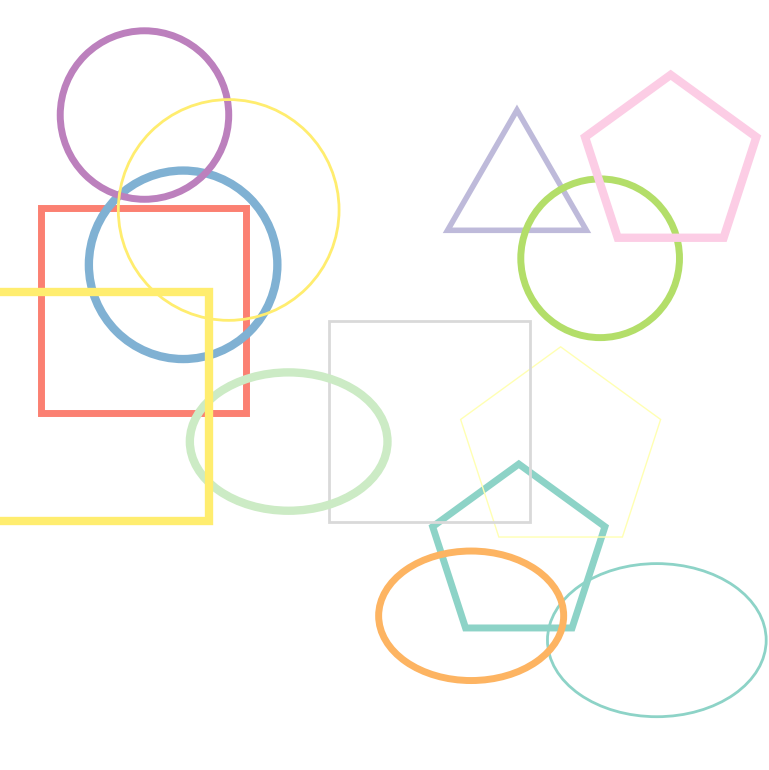[{"shape": "oval", "thickness": 1, "radius": 0.71, "center": [0.853, 0.169]}, {"shape": "pentagon", "thickness": 2.5, "radius": 0.59, "center": [0.674, 0.28]}, {"shape": "pentagon", "thickness": 0.5, "radius": 0.68, "center": [0.728, 0.413]}, {"shape": "triangle", "thickness": 2, "radius": 0.52, "center": [0.671, 0.753]}, {"shape": "square", "thickness": 2.5, "radius": 0.67, "center": [0.186, 0.597]}, {"shape": "circle", "thickness": 3, "radius": 0.61, "center": [0.238, 0.656]}, {"shape": "oval", "thickness": 2.5, "radius": 0.6, "center": [0.612, 0.2]}, {"shape": "circle", "thickness": 2.5, "radius": 0.52, "center": [0.779, 0.665]}, {"shape": "pentagon", "thickness": 3, "radius": 0.58, "center": [0.871, 0.786]}, {"shape": "square", "thickness": 1, "radius": 0.65, "center": [0.557, 0.453]}, {"shape": "circle", "thickness": 2.5, "radius": 0.55, "center": [0.188, 0.851]}, {"shape": "oval", "thickness": 3, "radius": 0.64, "center": [0.375, 0.427]}, {"shape": "square", "thickness": 3, "radius": 0.74, "center": [0.122, 0.472]}, {"shape": "circle", "thickness": 1, "radius": 0.72, "center": [0.297, 0.727]}]